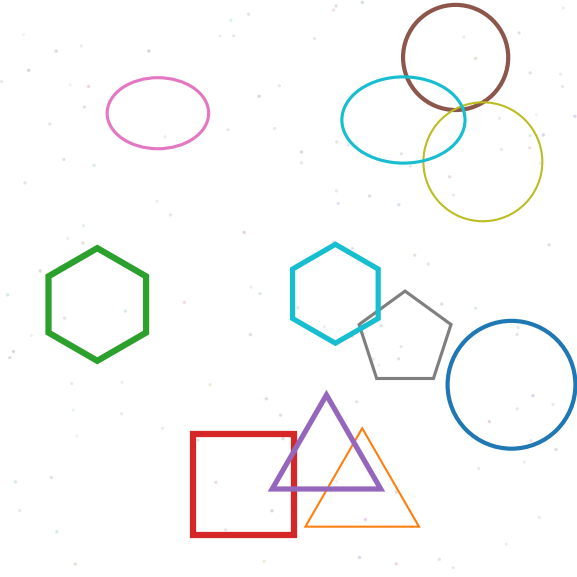[{"shape": "circle", "thickness": 2, "radius": 0.55, "center": [0.886, 0.333]}, {"shape": "triangle", "thickness": 1, "radius": 0.57, "center": [0.627, 0.144]}, {"shape": "hexagon", "thickness": 3, "radius": 0.49, "center": [0.168, 0.472]}, {"shape": "square", "thickness": 3, "radius": 0.44, "center": [0.421, 0.161]}, {"shape": "triangle", "thickness": 2.5, "radius": 0.54, "center": [0.565, 0.207]}, {"shape": "circle", "thickness": 2, "radius": 0.46, "center": [0.789, 0.9]}, {"shape": "oval", "thickness": 1.5, "radius": 0.44, "center": [0.273, 0.803]}, {"shape": "pentagon", "thickness": 1.5, "radius": 0.42, "center": [0.701, 0.411]}, {"shape": "circle", "thickness": 1, "radius": 0.51, "center": [0.836, 0.719]}, {"shape": "oval", "thickness": 1.5, "radius": 0.53, "center": [0.699, 0.791]}, {"shape": "hexagon", "thickness": 2.5, "radius": 0.43, "center": [0.581, 0.49]}]